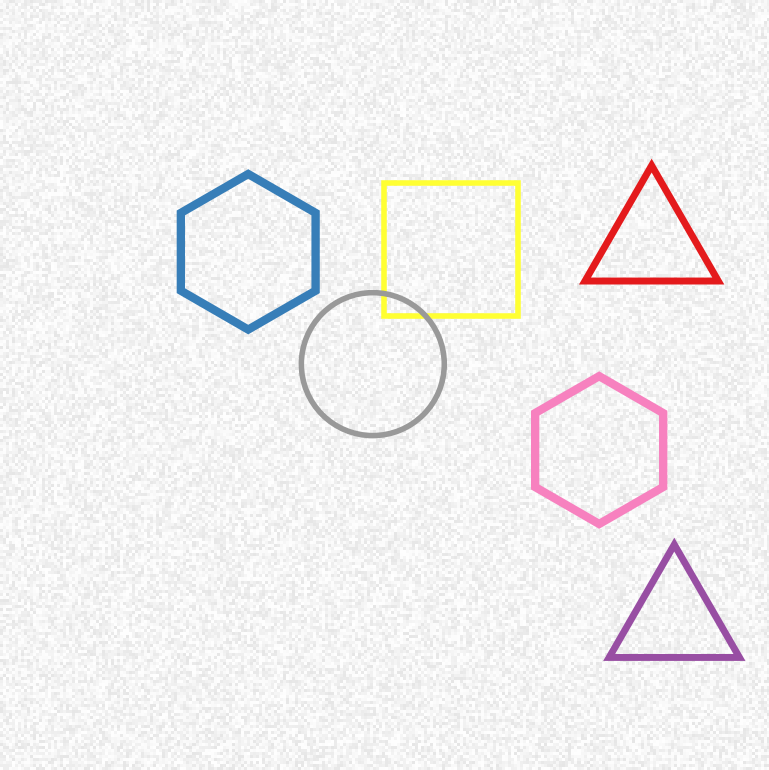[{"shape": "triangle", "thickness": 2.5, "radius": 0.5, "center": [0.846, 0.685]}, {"shape": "hexagon", "thickness": 3, "radius": 0.51, "center": [0.322, 0.673]}, {"shape": "triangle", "thickness": 2.5, "radius": 0.49, "center": [0.876, 0.195]}, {"shape": "square", "thickness": 2, "radius": 0.43, "center": [0.586, 0.676]}, {"shape": "hexagon", "thickness": 3, "radius": 0.48, "center": [0.778, 0.416]}, {"shape": "circle", "thickness": 2, "radius": 0.46, "center": [0.484, 0.527]}]